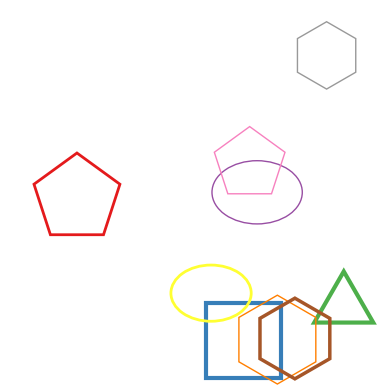[{"shape": "pentagon", "thickness": 2, "radius": 0.59, "center": [0.2, 0.485]}, {"shape": "square", "thickness": 3, "radius": 0.49, "center": [0.633, 0.116]}, {"shape": "triangle", "thickness": 3, "radius": 0.44, "center": [0.893, 0.206]}, {"shape": "oval", "thickness": 1, "radius": 0.59, "center": [0.668, 0.5]}, {"shape": "hexagon", "thickness": 1, "radius": 0.58, "center": [0.72, 0.118]}, {"shape": "oval", "thickness": 2, "radius": 0.52, "center": [0.548, 0.239]}, {"shape": "hexagon", "thickness": 2.5, "radius": 0.52, "center": [0.766, 0.121]}, {"shape": "pentagon", "thickness": 1, "radius": 0.48, "center": [0.648, 0.575]}, {"shape": "hexagon", "thickness": 1, "radius": 0.44, "center": [0.848, 0.856]}]